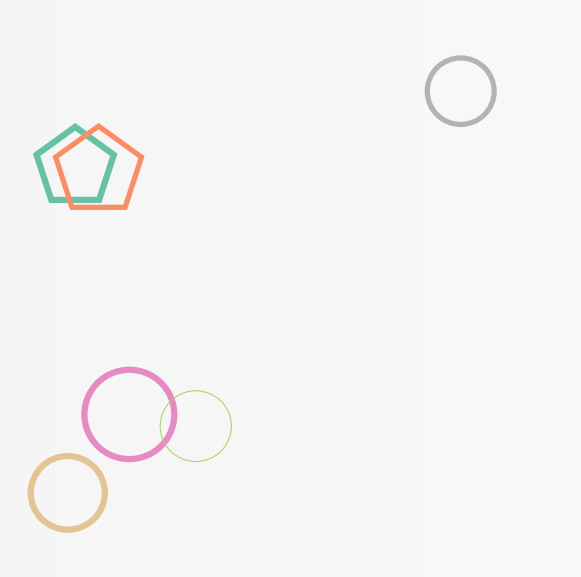[{"shape": "pentagon", "thickness": 3, "radius": 0.35, "center": [0.129, 0.71]}, {"shape": "pentagon", "thickness": 2.5, "radius": 0.39, "center": [0.17, 0.703]}, {"shape": "circle", "thickness": 3, "radius": 0.39, "center": [0.223, 0.281]}, {"shape": "circle", "thickness": 0.5, "radius": 0.31, "center": [0.337, 0.261]}, {"shape": "circle", "thickness": 3, "radius": 0.32, "center": [0.117, 0.146]}, {"shape": "circle", "thickness": 2.5, "radius": 0.29, "center": [0.793, 0.841]}]